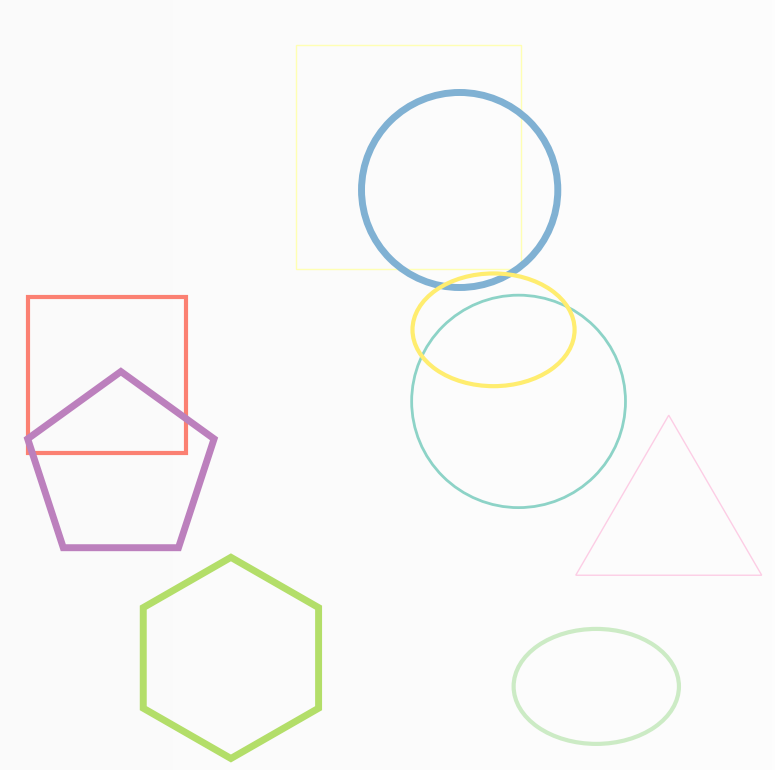[{"shape": "circle", "thickness": 1, "radius": 0.69, "center": [0.669, 0.479]}, {"shape": "square", "thickness": 0.5, "radius": 0.73, "center": [0.527, 0.796]}, {"shape": "square", "thickness": 1.5, "radius": 0.51, "center": [0.138, 0.513]}, {"shape": "circle", "thickness": 2.5, "radius": 0.63, "center": [0.593, 0.753]}, {"shape": "hexagon", "thickness": 2.5, "radius": 0.65, "center": [0.298, 0.146]}, {"shape": "triangle", "thickness": 0.5, "radius": 0.69, "center": [0.863, 0.322]}, {"shape": "pentagon", "thickness": 2.5, "radius": 0.63, "center": [0.156, 0.391]}, {"shape": "oval", "thickness": 1.5, "radius": 0.53, "center": [0.769, 0.109]}, {"shape": "oval", "thickness": 1.5, "radius": 0.52, "center": [0.637, 0.572]}]